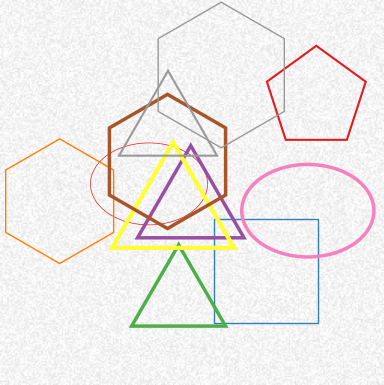[{"shape": "pentagon", "thickness": 1.5, "radius": 0.68, "center": [0.822, 0.746]}, {"shape": "oval", "thickness": 0.5, "radius": 0.76, "center": [0.387, 0.522]}, {"shape": "square", "thickness": 1, "radius": 0.68, "center": [0.691, 0.296]}, {"shape": "triangle", "thickness": 2.5, "radius": 0.7, "center": [0.464, 0.223]}, {"shape": "triangle", "thickness": 2.5, "radius": 0.8, "center": [0.495, 0.462]}, {"shape": "hexagon", "thickness": 1, "radius": 0.81, "center": [0.155, 0.477]}, {"shape": "triangle", "thickness": 3, "radius": 0.91, "center": [0.45, 0.448]}, {"shape": "hexagon", "thickness": 2.5, "radius": 0.87, "center": [0.435, 0.581]}, {"shape": "oval", "thickness": 2.5, "radius": 0.86, "center": [0.8, 0.453]}, {"shape": "triangle", "thickness": 1.5, "radius": 0.74, "center": [0.436, 0.669]}, {"shape": "hexagon", "thickness": 1, "radius": 0.95, "center": [0.575, 0.805]}]